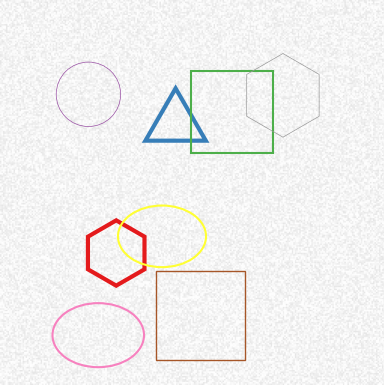[{"shape": "hexagon", "thickness": 3, "radius": 0.42, "center": [0.302, 0.343]}, {"shape": "triangle", "thickness": 3, "radius": 0.45, "center": [0.456, 0.68]}, {"shape": "square", "thickness": 1.5, "radius": 0.53, "center": [0.603, 0.709]}, {"shape": "circle", "thickness": 0.5, "radius": 0.42, "center": [0.23, 0.755]}, {"shape": "oval", "thickness": 1.5, "radius": 0.57, "center": [0.421, 0.386]}, {"shape": "square", "thickness": 1, "radius": 0.58, "center": [0.521, 0.18]}, {"shape": "oval", "thickness": 1.5, "radius": 0.59, "center": [0.255, 0.129]}, {"shape": "hexagon", "thickness": 0.5, "radius": 0.54, "center": [0.735, 0.752]}]